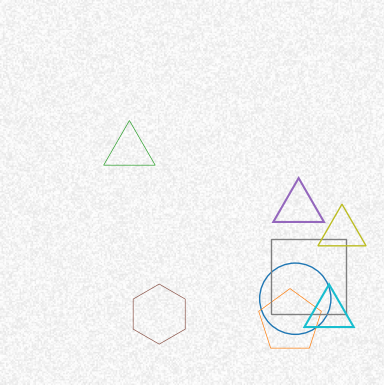[{"shape": "circle", "thickness": 1, "radius": 0.46, "center": [0.767, 0.224]}, {"shape": "pentagon", "thickness": 0.5, "radius": 0.43, "center": [0.753, 0.165]}, {"shape": "triangle", "thickness": 0.5, "radius": 0.39, "center": [0.336, 0.61]}, {"shape": "triangle", "thickness": 1.5, "radius": 0.38, "center": [0.776, 0.461]}, {"shape": "hexagon", "thickness": 0.5, "radius": 0.39, "center": [0.414, 0.184]}, {"shape": "square", "thickness": 1, "radius": 0.49, "center": [0.801, 0.283]}, {"shape": "triangle", "thickness": 1, "radius": 0.36, "center": [0.888, 0.398]}, {"shape": "triangle", "thickness": 1.5, "radius": 0.37, "center": [0.855, 0.187]}]